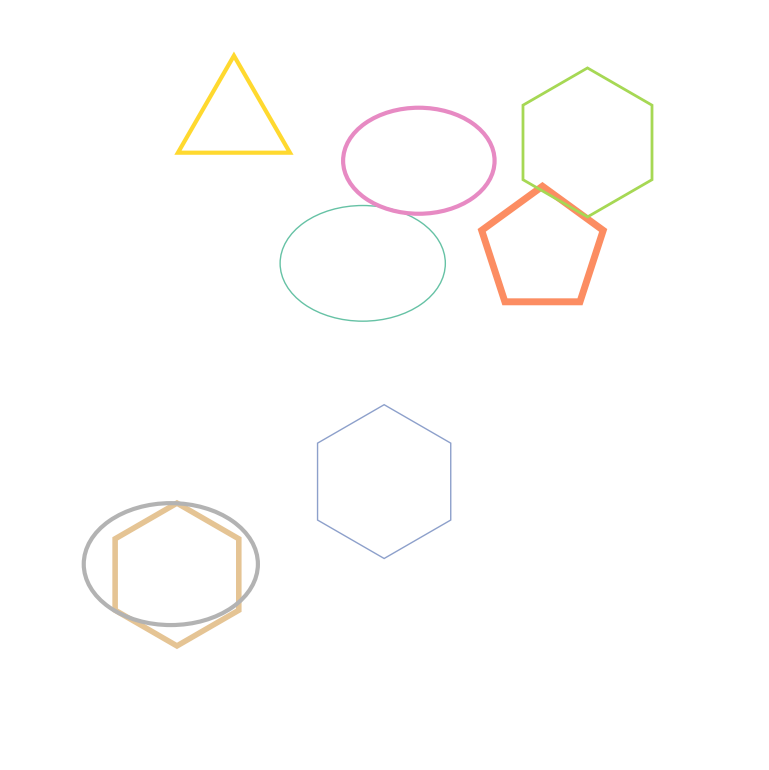[{"shape": "oval", "thickness": 0.5, "radius": 0.54, "center": [0.471, 0.658]}, {"shape": "pentagon", "thickness": 2.5, "radius": 0.41, "center": [0.704, 0.675]}, {"shape": "hexagon", "thickness": 0.5, "radius": 0.5, "center": [0.499, 0.375]}, {"shape": "oval", "thickness": 1.5, "radius": 0.49, "center": [0.544, 0.791]}, {"shape": "hexagon", "thickness": 1, "radius": 0.48, "center": [0.763, 0.815]}, {"shape": "triangle", "thickness": 1.5, "radius": 0.42, "center": [0.304, 0.844]}, {"shape": "hexagon", "thickness": 2, "radius": 0.46, "center": [0.23, 0.254]}, {"shape": "oval", "thickness": 1.5, "radius": 0.57, "center": [0.222, 0.267]}]